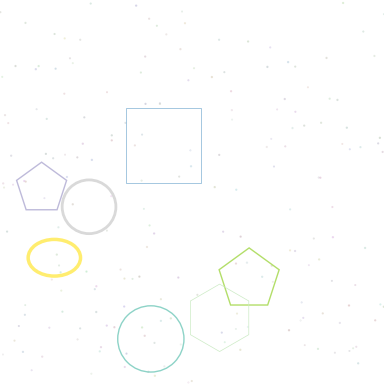[{"shape": "circle", "thickness": 1, "radius": 0.43, "center": [0.392, 0.12]}, {"shape": "pentagon", "thickness": 1, "radius": 0.34, "center": [0.108, 0.51]}, {"shape": "square", "thickness": 0.5, "radius": 0.48, "center": [0.425, 0.623]}, {"shape": "pentagon", "thickness": 1, "radius": 0.41, "center": [0.647, 0.274]}, {"shape": "circle", "thickness": 2, "radius": 0.35, "center": [0.231, 0.463]}, {"shape": "hexagon", "thickness": 0.5, "radius": 0.44, "center": [0.57, 0.174]}, {"shape": "oval", "thickness": 2.5, "radius": 0.34, "center": [0.141, 0.331]}]